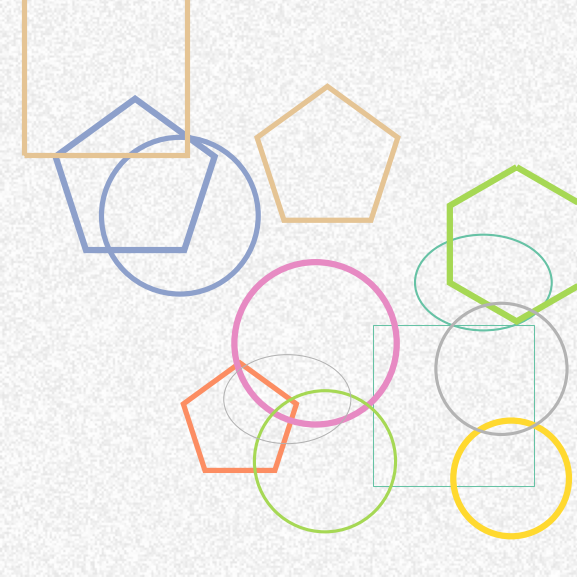[{"shape": "oval", "thickness": 1, "radius": 0.59, "center": [0.837, 0.51]}, {"shape": "square", "thickness": 0.5, "radius": 0.7, "center": [0.785, 0.297]}, {"shape": "pentagon", "thickness": 2.5, "radius": 0.51, "center": [0.415, 0.268]}, {"shape": "pentagon", "thickness": 3, "radius": 0.72, "center": [0.234, 0.683]}, {"shape": "circle", "thickness": 2.5, "radius": 0.68, "center": [0.311, 0.626]}, {"shape": "circle", "thickness": 3, "radius": 0.7, "center": [0.546, 0.405]}, {"shape": "hexagon", "thickness": 3, "radius": 0.67, "center": [0.895, 0.576]}, {"shape": "circle", "thickness": 1.5, "radius": 0.61, "center": [0.563, 0.2]}, {"shape": "circle", "thickness": 3, "radius": 0.5, "center": [0.885, 0.171]}, {"shape": "pentagon", "thickness": 2.5, "radius": 0.64, "center": [0.567, 0.721]}, {"shape": "square", "thickness": 2.5, "radius": 0.7, "center": [0.183, 0.871]}, {"shape": "circle", "thickness": 1.5, "radius": 0.57, "center": [0.868, 0.36]}, {"shape": "oval", "thickness": 0.5, "radius": 0.55, "center": [0.498, 0.308]}]